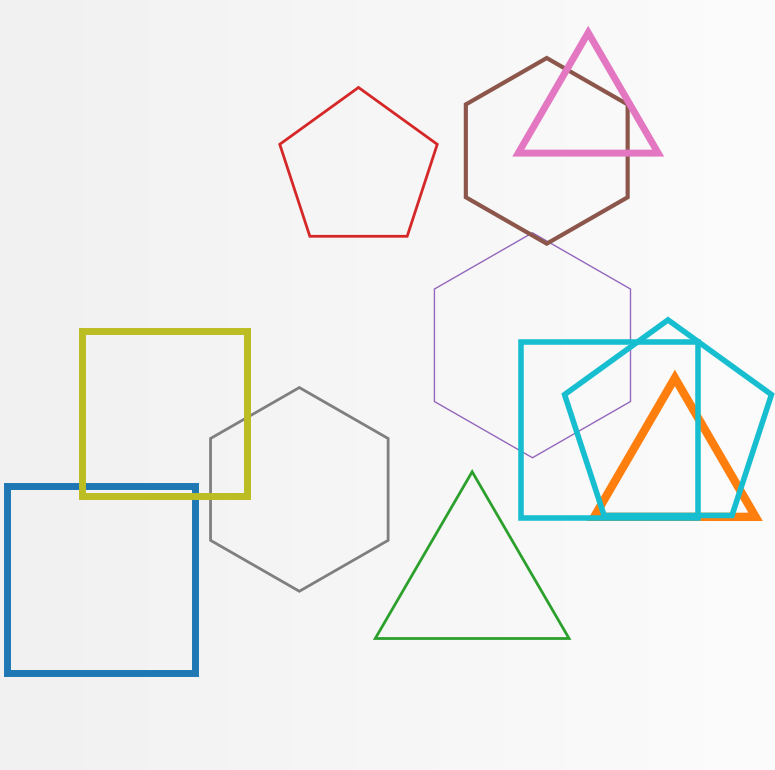[{"shape": "square", "thickness": 2.5, "radius": 0.61, "center": [0.131, 0.248]}, {"shape": "triangle", "thickness": 3, "radius": 0.6, "center": [0.871, 0.389]}, {"shape": "triangle", "thickness": 1, "radius": 0.72, "center": [0.609, 0.243]}, {"shape": "pentagon", "thickness": 1, "radius": 0.53, "center": [0.463, 0.78]}, {"shape": "hexagon", "thickness": 0.5, "radius": 0.73, "center": [0.687, 0.552]}, {"shape": "hexagon", "thickness": 1.5, "radius": 0.6, "center": [0.705, 0.804]}, {"shape": "triangle", "thickness": 2.5, "radius": 0.52, "center": [0.759, 0.853]}, {"shape": "hexagon", "thickness": 1, "radius": 0.66, "center": [0.386, 0.364]}, {"shape": "square", "thickness": 2.5, "radius": 0.53, "center": [0.212, 0.463]}, {"shape": "square", "thickness": 2, "radius": 0.57, "center": [0.786, 0.442]}, {"shape": "pentagon", "thickness": 2, "radius": 0.7, "center": [0.862, 0.444]}]